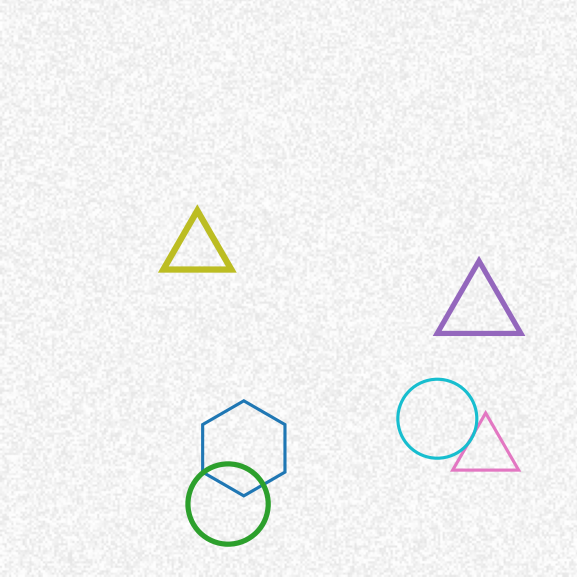[{"shape": "hexagon", "thickness": 1.5, "radius": 0.41, "center": [0.422, 0.223]}, {"shape": "circle", "thickness": 2.5, "radius": 0.35, "center": [0.395, 0.126]}, {"shape": "triangle", "thickness": 2.5, "radius": 0.42, "center": [0.829, 0.464]}, {"shape": "triangle", "thickness": 1.5, "radius": 0.33, "center": [0.841, 0.218]}, {"shape": "triangle", "thickness": 3, "radius": 0.34, "center": [0.342, 0.566]}, {"shape": "circle", "thickness": 1.5, "radius": 0.34, "center": [0.757, 0.274]}]